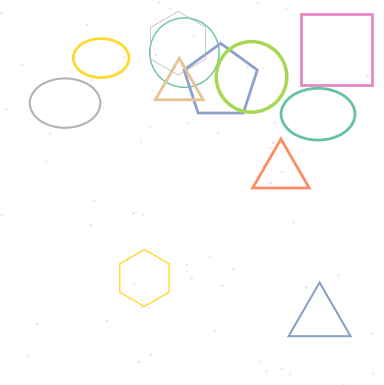[{"shape": "circle", "thickness": 1, "radius": 0.45, "center": [0.479, 0.863]}, {"shape": "oval", "thickness": 2, "radius": 0.48, "center": [0.826, 0.703]}, {"shape": "triangle", "thickness": 2, "radius": 0.42, "center": [0.73, 0.554]}, {"shape": "triangle", "thickness": 1.5, "radius": 0.46, "center": [0.83, 0.173]}, {"shape": "pentagon", "thickness": 2, "radius": 0.5, "center": [0.573, 0.787]}, {"shape": "square", "thickness": 2, "radius": 0.46, "center": [0.874, 0.872]}, {"shape": "circle", "thickness": 2.5, "radius": 0.46, "center": [0.653, 0.8]}, {"shape": "oval", "thickness": 2, "radius": 0.36, "center": [0.263, 0.849]}, {"shape": "hexagon", "thickness": 1, "radius": 0.37, "center": [0.375, 0.278]}, {"shape": "triangle", "thickness": 2, "radius": 0.36, "center": [0.466, 0.777]}, {"shape": "oval", "thickness": 1.5, "radius": 0.46, "center": [0.169, 0.732]}, {"shape": "hexagon", "thickness": 0.5, "radius": 0.41, "center": [0.463, 0.888]}]